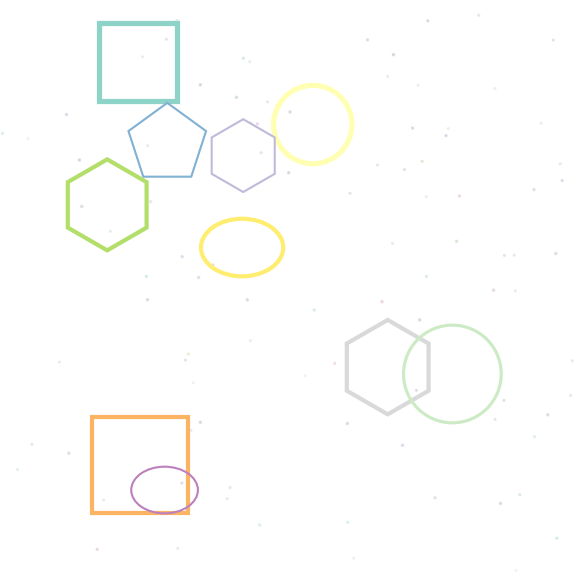[{"shape": "square", "thickness": 2.5, "radius": 0.34, "center": [0.239, 0.891]}, {"shape": "circle", "thickness": 2.5, "radius": 0.34, "center": [0.542, 0.783]}, {"shape": "hexagon", "thickness": 1, "radius": 0.32, "center": [0.421, 0.73]}, {"shape": "pentagon", "thickness": 1, "radius": 0.35, "center": [0.29, 0.75]}, {"shape": "square", "thickness": 2, "radius": 0.41, "center": [0.242, 0.194]}, {"shape": "hexagon", "thickness": 2, "radius": 0.39, "center": [0.186, 0.644]}, {"shape": "hexagon", "thickness": 2, "radius": 0.41, "center": [0.671, 0.363]}, {"shape": "oval", "thickness": 1, "radius": 0.29, "center": [0.285, 0.151]}, {"shape": "circle", "thickness": 1.5, "radius": 0.42, "center": [0.783, 0.352]}, {"shape": "oval", "thickness": 2, "radius": 0.36, "center": [0.419, 0.57]}]